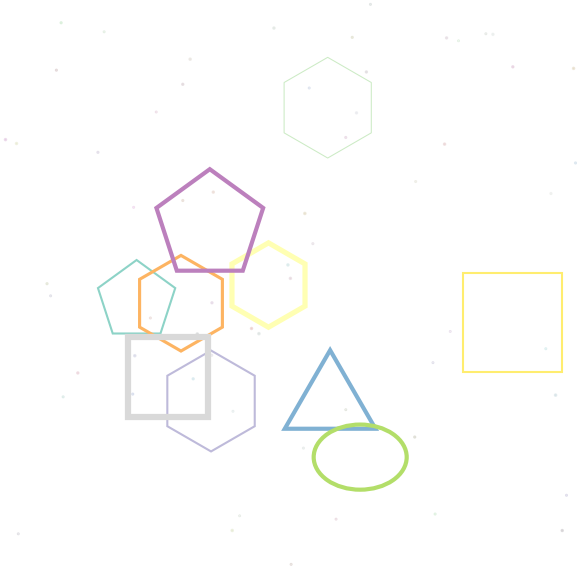[{"shape": "pentagon", "thickness": 1, "radius": 0.35, "center": [0.237, 0.479]}, {"shape": "hexagon", "thickness": 2.5, "radius": 0.37, "center": [0.465, 0.506]}, {"shape": "hexagon", "thickness": 1, "radius": 0.44, "center": [0.365, 0.305]}, {"shape": "triangle", "thickness": 2, "radius": 0.45, "center": [0.572, 0.302]}, {"shape": "hexagon", "thickness": 1.5, "radius": 0.41, "center": [0.313, 0.474]}, {"shape": "oval", "thickness": 2, "radius": 0.4, "center": [0.624, 0.208]}, {"shape": "square", "thickness": 3, "radius": 0.35, "center": [0.291, 0.346]}, {"shape": "pentagon", "thickness": 2, "radius": 0.49, "center": [0.363, 0.609]}, {"shape": "hexagon", "thickness": 0.5, "radius": 0.44, "center": [0.567, 0.813]}, {"shape": "square", "thickness": 1, "radius": 0.43, "center": [0.887, 0.441]}]